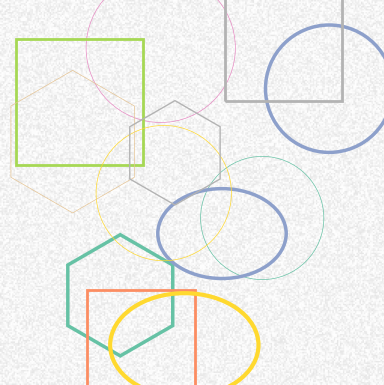[{"shape": "circle", "thickness": 0.5, "radius": 0.8, "center": [0.681, 0.434]}, {"shape": "hexagon", "thickness": 2.5, "radius": 0.79, "center": [0.312, 0.233]}, {"shape": "square", "thickness": 2, "radius": 0.7, "center": [0.366, 0.108]}, {"shape": "oval", "thickness": 2.5, "radius": 0.83, "center": [0.577, 0.393]}, {"shape": "circle", "thickness": 2.5, "radius": 0.83, "center": [0.855, 0.77]}, {"shape": "circle", "thickness": 0.5, "radius": 0.97, "center": [0.417, 0.876]}, {"shape": "square", "thickness": 2, "radius": 0.82, "center": [0.207, 0.735]}, {"shape": "oval", "thickness": 3, "radius": 0.96, "center": [0.479, 0.104]}, {"shape": "circle", "thickness": 0.5, "radius": 0.88, "center": [0.425, 0.498]}, {"shape": "hexagon", "thickness": 0.5, "radius": 0.93, "center": [0.189, 0.632]}, {"shape": "hexagon", "thickness": 1, "radius": 0.68, "center": [0.454, 0.603]}, {"shape": "square", "thickness": 2, "radius": 0.76, "center": [0.737, 0.89]}]